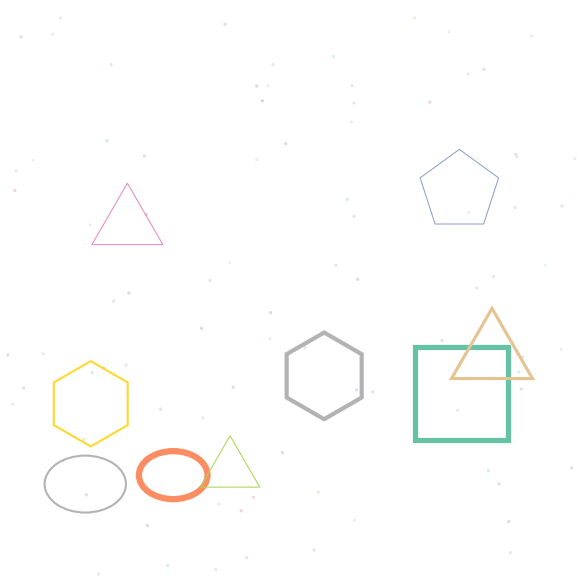[{"shape": "square", "thickness": 2.5, "radius": 0.4, "center": [0.799, 0.318]}, {"shape": "oval", "thickness": 3, "radius": 0.3, "center": [0.3, 0.176]}, {"shape": "pentagon", "thickness": 0.5, "radius": 0.36, "center": [0.795, 0.669]}, {"shape": "triangle", "thickness": 0.5, "radius": 0.35, "center": [0.221, 0.611]}, {"shape": "triangle", "thickness": 0.5, "radius": 0.3, "center": [0.398, 0.185]}, {"shape": "hexagon", "thickness": 1, "radius": 0.37, "center": [0.157, 0.3]}, {"shape": "triangle", "thickness": 1.5, "radius": 0.41, "center": [0.852, 0.384]}, {"shape": "hexagon", "thickness": 2, "radius": 0.38, "center": [0.561, 0.348]}, {"shape": "oval", "thickness": 1, "radius": 0.35, "center": [0.148, 0.161]}]